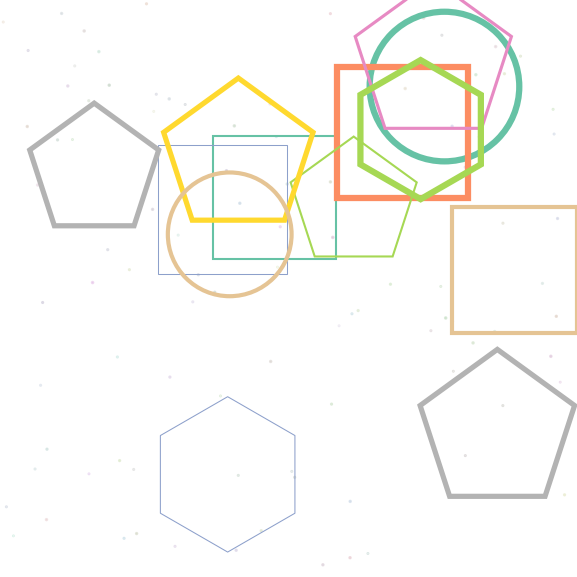[{"shape": "circle", "thickness": 3, "radius": 0.65, "center": [0.77, 0.849]}, {"shape": "square", "thickness": 1, "radius": 0.53, "center": [0.475, 0.657]}, {"shape": "square", "thickness": 3, "radius": 0.56, "center": [0.697, 0.77]}, {"shape": "hexagon", "thickness": 0.5, "radius": 0.67, "center": [0.394, 0.178]}, {"shape": "square", "thickness": 0.5, "radius": 0.56, "center": [0.385, 0.637]}, {"shape": "pentagon", "thickness": 1.5, "radius": 0.71, "center": [0.75, 0.892]}, {"shape": "pentagon", "thickness": 1, "radius": 0.57, "center": [0.612, 0.648]}, {"shape": "hexagon", "thickness": 3, "radius": 0.6, "center": [0.728, 0.775]}, {"shape": "pentagon", "thickness": 2.5, "radius": 0.68, "center": [0.413, 0.728]}, {"shape": "circle", "thickness": 2, "radius": 0.54, "center": [0.398, 0.593]}, {"shape": "square", "thickness": 2, "radius": 0.54, "center": [0.891, 0.532]}, {"shape": "pentagon", "thickness": 2.5, "radius": 0.7, "center": [0.861, 0.253]}, {"shape": "pentagon", "thickness": 2.5, "radius": 0.59, "center": [0.163, 0.703]}]